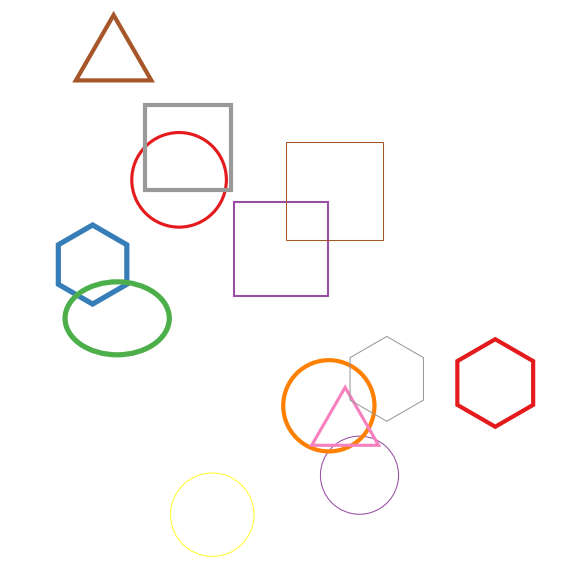[{"shape": "circle", "thickness": 1.5, "radius": 0.41, "center": [0.31, 0.688]}, {"shape": "hexagon", "thickness": 2, "radius": 0.38, "center": [0.858, 0.336]}, {"shape": "hexagon", "thickness": 2.5, "radius": 0.34, "center": [0.16, 0.541]}, {"shape": "oval", "thickness": 2.5, "radius": 0.45, "center": [0.203, 0.448]}, {"shape": "square", "thickness": 1, "radius": 0.41, "center": [0.486, 0.568]}, {"shape": "circle", "thickness": 0.5, "radius": 0.34, "center": [0.622, 0.176]}, {"shape": "circle", "thickness": 2, "radius": 0.4, "center": [0.569, 0.296]}, {"shape": "circle", "thickness": 0.5, "radius": 0.36, "center": [0.368, 0.108]}, {"shape": "square", "thickness": 0.5, "radius": 0.42, "center": [0.579, 0.668]}, {"shape": "triangle", "thickness": 2, "radius": 0.38, "center": [0.197, 0.898]}, {"shape": "triangle", "thickness": 1.5, "radius": 0.33, "center": [0.598, 0.262]}, {"shape": "square", "thickness": 2, "radius": 0.37, "center": [0.325, 0.744]}, {"shape": "hexagon", "thickness": 0.5, "radius": 0.37, "center": [0.67, 0.343]}]